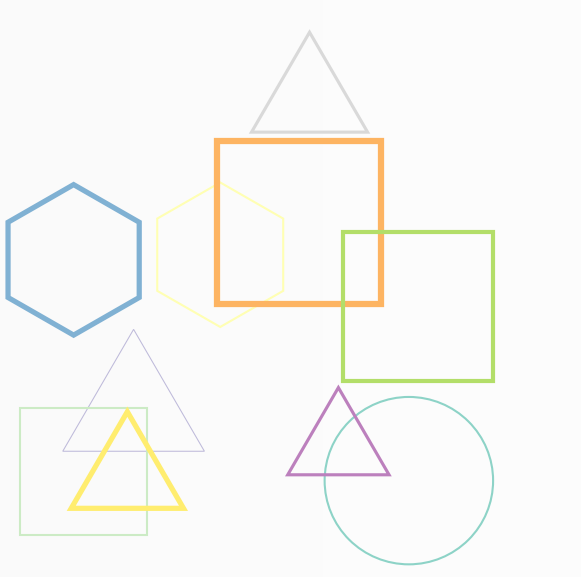[{"shape": "circle", "thickness": 1, "radius": 0.72, "center": [0.703, 0.167]}, {"shape": "hexagon", "thickness": 1, "radius": 0.63, "center": [0.379, 0.558]}, {"shape": "triangle", "thickness": 0.5, "radius": 0.7, "center": [0.23, 0.288]}, {"shape": "hexagon", "thickness": 2.5, "radius": 0.65, "center": [0.127, 0.549]}, {"shape": "square", "thickness": 3, "radius": 0.7, "center": [0.514, 0.614]}, {"shape": "square", "thickness": 2, "radius": 0.64, "center": [0.72, 0.468]}, {"shape": "triangle", "thickness": 1.5, "radius": 0.58, "center": [0.533, 0.828]}, {"shape": "triangle", "thickness": 1.5, "radius": 0.5, "center": [0.582, 0.227]}, {"shape": "square", "thickness": 1, "radius": 0.55, "center": [0.144, 0.183]}, {"shape": "triangle", "thickness": 2.5, "radius": 0.56, "center": [0.219, 0.175]}]